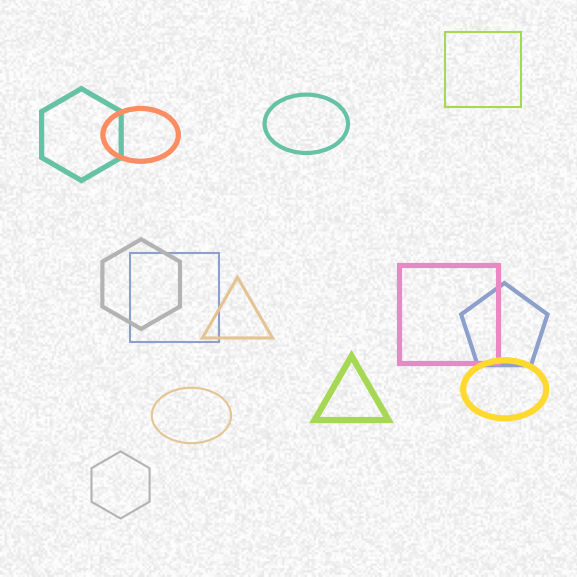[{"shape": "hexagon", "thickness": 2.5, "radius": 0.4, "center": [0.141, 0.766]}, {"shape": "oval", "thickness": 2, "radius": 0.36, "center": [0.53, 0.785]}, {"shape": "oval", "thickness": 2.5, "radius": 0.33, "center": [0.244, 0.766]}, {"shape": "square", "thickness": 1, "radius": 0.39, "center": [0.302, 0.484]}, {"shape": "pentagon", "thickness": 2, "radius": 0.39, "center": [0.873, 0.43]}, {"shape": "square", "thickness": 2.5, "radius": 0.43, "center": [0.777, 0.456]}, {"shape": "triangle", "thickness": 3, "radius": 0.37, "center": [0.609, 0.309]}, {"shape": "square", "thickness": 1, "radius": 0.33, "center": [0.836, 0.878]}, {"shape": "oval", "thickness": 3, "radius": 0.36, "center": [0.874, 0.325]}, {"shape": "oval", "thickness": 1, "radius": 0.34, "center": [0.331, 0.28]}, {"shape": "triangle", "thickness": 1.5, "radius": 0.35, "center": [0.411, 0.449]}, {"shape": "hexagon", "thickness": 2, "radius": 0.39, "center": [0.244, 0.507]}, {"shape": "hexagon", "thickness": 1, "radius": 0.29, "center": [0.209, 0.159]}]